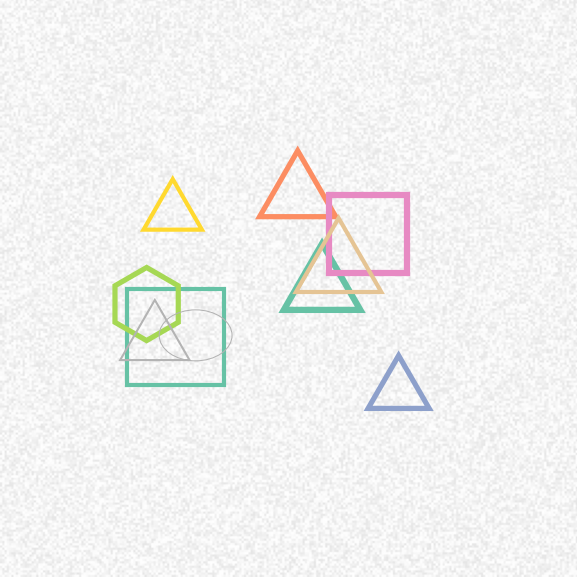[{"shape": "triangle", "thickness": 3, "radius": 0.38, "center": [0.558, 0.501]}, {"shape": "square", "thickness": 2, "radius": 0.42, "center": [0.304, 0.415]}, {"shape": "triangle", "thickness": 2.5, "radius": 0.38, "center": [0.515, 0.662]}, {"shape": "triangle", "thickness": 2.5, "radius": 0.31, "center": [0.69, 0.322]}, {"shape": "square", "thickness": 3, "radius": 0.34, "center": [0.637, 0.594]}, {"shape": "hexagon", "thickness": 2.5, "radius": 0.32, "center": [0.254, 0.473]}, {"shape": "triangle", "thickness": 2, "radius": 0.29, "center": [0.299, 0.631]}, {"shape": "triangle", "thickness": 2, "radius": 0.43, "center": [0.586, 0.536]}, {"shape": "triangle", "thickness": 1, "radius": 0.35, "center": [0.268, 0.41]}, {"shape": "oval", "thickness": 0.5, "radius": 0.32, "center": [0.339, 0.418]}]